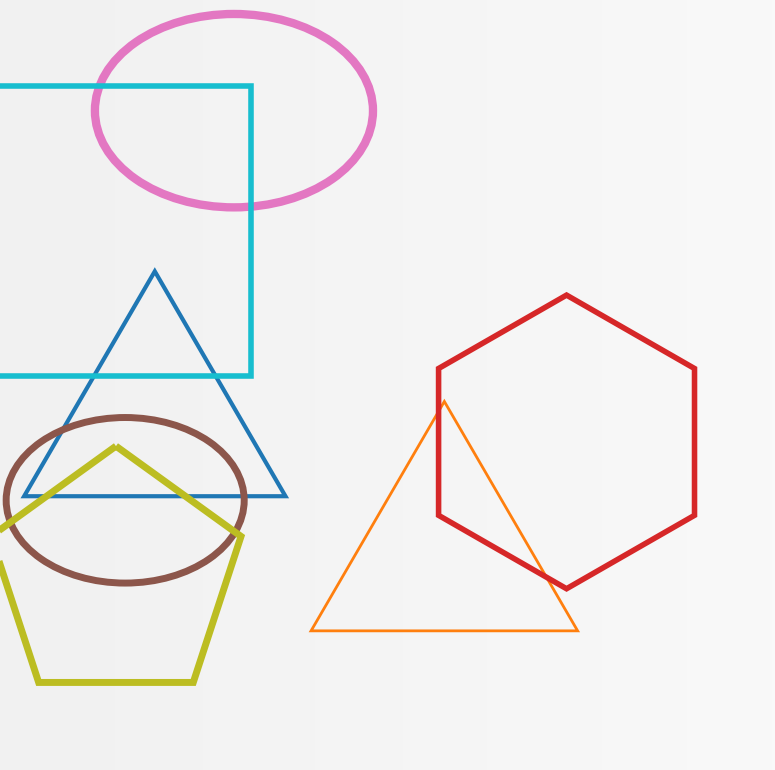[{"shape": "triangle", "thickness": 1.5, "radius": 0.97, "center": [0.2, 0.453]}, {"shape": "triangle", "thickness": 1, "radius": 0.99, "center": [0.573, 0.28]}, {"shape": "hexagon", "thickness": 2, "radius": 0.95, "center": [0.731, 0.426]}, {"shape": "oval", "thickness": 2.5, "radius": 0.77, "center": [0.162, 0.35]}, {"shape": "oval", "thickness": 3, "radius": 0.9, "center": [0.302, 0.856]}, {"shape": "pentagon", "thickness": 2.5, "radius": 0.85, "center": [0.15, 0.251]}, {"shape": "square", "thickness": 2, "radius": 0.94, "center": [0.135, 0.7]}]